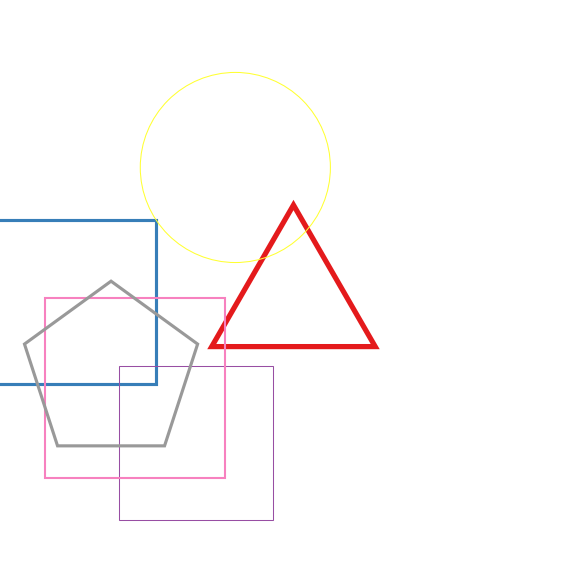[{"shape": "triangle", "thickness": 2.5, "radius": 0.82, "center": [0.508, 0.481]}, {"shape": "square", "thickness": 1.5, "radius": 0.71, "center": [0.129, 0.476]}, {"shape": "square", "thickness": 0.5, "radius": 0.67, "center": [0.339, 0.232]}, {"shape": "circle", "thickness": 0.5, "radius": 0.82, "center": [0.408, 0.709]}, {"shape": "square", "thickness": 1, "radius": 0.78, "center": [0.234, 0.327]}, {"shape": "pentagon", "thickness": 1.5, "radius": 0.79, "center": [0.192, 0.355]}]